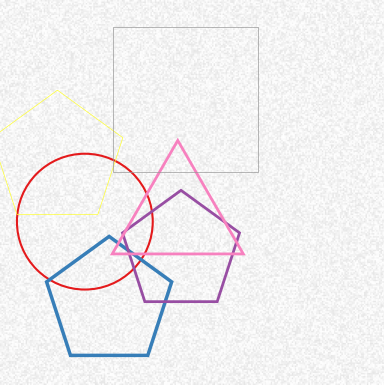[{"shape": "circle", "thickness": 1.5, "radius": 0.88, "center": [0.22, 0.424]}, {"shape": "pentagon", "thickness": 2.5, "radius": 0.85, "center": [0.283, 0.215]}, {"shape": "pentagon", "thickness": 2, "radius": 0.8, "center": [0.47, 0.346]}, {"shape": "pentagon", "thickness": 0.5, "radius": 0.89, "center": [0.149, 0.587]}, {"shape": "triangle", "thickness": 2, "radius": 0.98, "center": [0.462, 0.439]}, {"shape": "square", "thickness": 0.5, "radius": 0.94, "center": [0.482, 0.741]}]